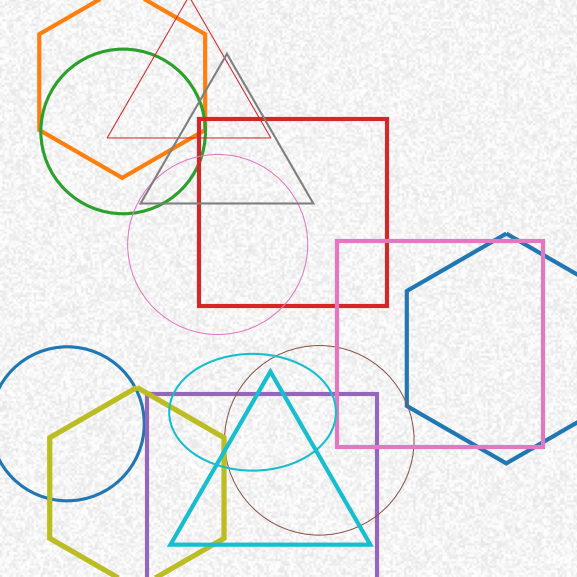[{"shape": "circle", "thickness": 1.5, "radius": 0.67, "center": [0.116, 0.265]}, {"shape": "hexagon", "thickness": 2, "radius": 0.99, "center": [0.877, 0.396]}, {"shape": "hexagon", "thickness": 2, "radius": 0.83, "center": [0.212, 0.857]}, {"shape": "circle", "thickness": 1.5, "radius": 0.71, "center": [0.213, 0.772]}, {"shape": "triangle", "thickness": 0.5, "radius": 0.82, "center": [0.327, 0.842]}, {"shape": "square", "thickness": 2, "radius": 0.81, "center": [0.507, 0.631]}, {"shape": "square", "thickness": 2, "radius": 1.0, "center": [0.454, 0.118]}, {"shape": "circle", "thickness": 0.5, "radius": 0.82, "center": [0.553, 0.237]}, {"shape": "square", "thickness": 2, "radius": 0.89, "center": [0.761, 0.403]}, {"shape": "circle", "thickness": 0.5, "radius": 0.78, "center": [0.377, 0.576]}, {"shape": "triangle", "thickness": 1, "radius": 0.86, "center": [0.393, 0.733]}, {"shape": "hexagon", "thickness": 2.5, "radius": 0.87, "center": [0.237, 0.154]}, {"shape": "triangle", "thickness": 2, "radius": 1.0, "center": [0.468, 0.156]}, {"shape": "oval", "thickness": 1, "radius": 0.72, "center": [0.437, 0.285]}]